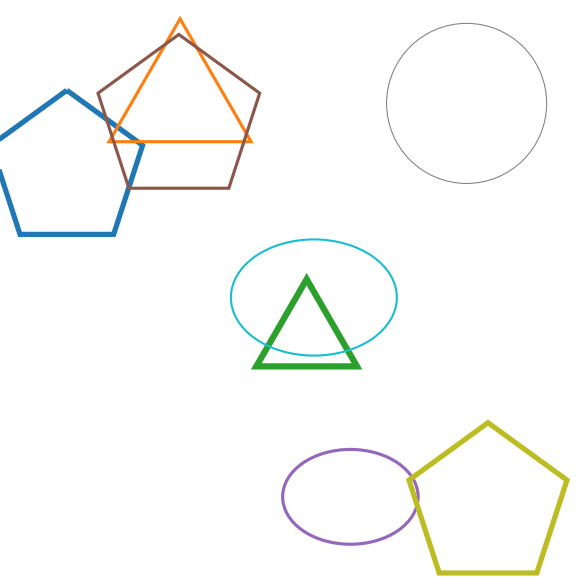[{"shape": "pentagon", "thickness": 2.5, "radius": 0.69, "center": [0.116, 0.705]}, {"shape": "triangle", "thickness": 1.5, "radius": 0.71, "center": [0.312, 0.825]}, {"shape": "triangle", "thickness": 3, "radius": 0.5, "center": [0.531, 0.415]}, {"shape": "oval", "thickness": 1.5, "radius": 0.59, "center": [0.607, 0.139]}, {"shape": "pentagon", "thickness": 1.5, "radius": 0.74, "center": [0.31, 0.792]}, {"shape": "circle", "thickness": 0.5, "radius": 0.69, "center": [0.808, 0.82]}, {"shape": "pentagon", "thickness": 2.5, "radius": 0.72, "center": [0.845, 0.123]}, {"shape": "oval", "thickness": 1, "radius": 0.72, "center": [0.544, 0.484]}]